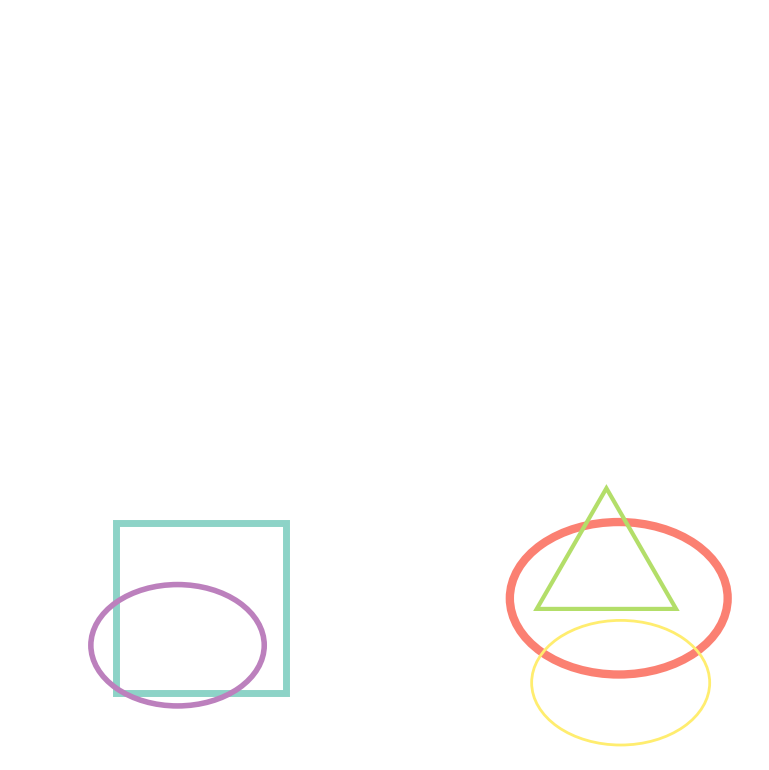[{"shape": "square", "thickness": 2.5, "radius": 0.55, "center": [0.261, 0.21]}, {"shape": "oval", "thickness": 3, "radius": 0.71, "center": [0.804, 0.223]}, {"shape": "triangle", "thickness": 1.5, "radius": 0.52, "center": [0.788, 0.261]}, {"shape": "oval", "thickness": 2, "radius": 0.56, "center": [0.231, 0.162]}, {"shape": "oval", "thickness": 1, "radius": 0.58, "center": [0.806, 0.113]}]